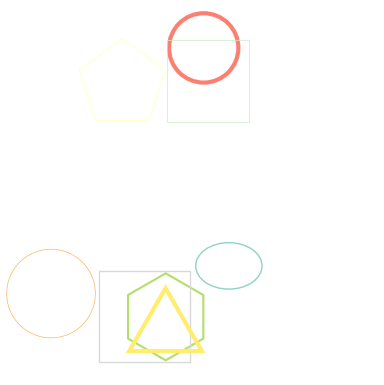[{"shape": "oval", "thickness": 1, "radius": 0.43, "center": [0.594, 0.309]}, {"shape": "pentagon", "thickness": 0.5, "radius": 0.59, "center": [0.318, 0.782]}, {"shape": "circle", "thickness": 3, "radius": 0.45, "center": [0.529, 0.876]}, {"shape": "circle", "thickness": 0.5, "radius": 0.58, "center": [0.133, 0.238]}, {"shape": "hexagon", "thickness": 1.5, "radius": 0.56, "center": [0.43, 0.177]}, {"shape": "square", "thickness": 1, "radius": 0.59, "center": [0.375, 0.178]}, {"shape": "square", "thickness": 0.5, "radius": 0.53, "center": [0.541, 0.79]}, {"shape": "triangle", "thickness": 3, "radius": 0.54, "center": [0.43, 0.143]}]